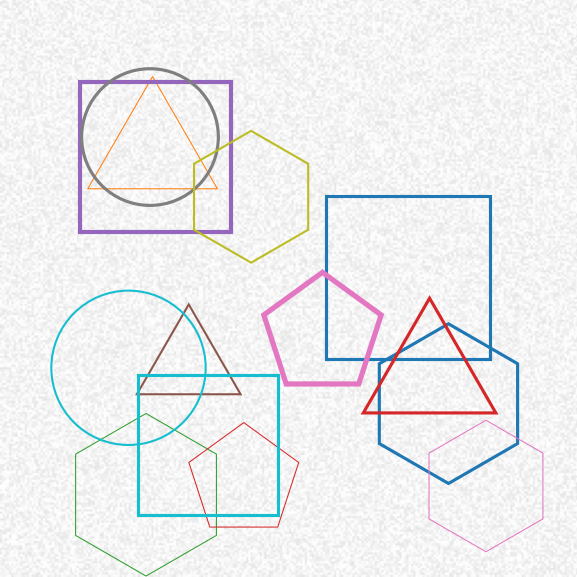[{"shape": "hexagon", "thickness": 1.5, "radius": 0.69, "center": [0.777, 0.3]}, {"shape": "square", "thickness": 1.5, "radius": 0.71, "center": [0.706, 0.518]}, {"shape": "triangle", "thickness": 0.5, "radius": 0.65, "center": [0.264, 0.737]}, {"shape": "hexagon", "thickness": 0.5, "radius": 0.7, "center": [0.253, 0.142]}, {"shape": "pentagon", "thickness": 0.5, "radius": 0.5, "center": [0.422, 0.167]}, {"shape": "triangle", "thickness": 1.5, "radius": 0.66, "center": [0.744, 0.35]}, {"shape": "square", "thickness": 2, "radius": 0.65, "center": [0.27, 0.727]}, {"shape": "triangle", "thickness": 1, "radius": 0.52, "center": [0.327, 0.368]}, {"shape": "pentagon", "thickness": 2.5, "radius": 0.53, "center": [0.558, 0.421]}, {"shape": "hexagon", "thickness": 0.5, "radius": 0.57, "center": [0.841, 0.158]}, {"shape": "circle", "thickness": 1.5, "radius": 0.59, "center": [0.26, 0.762]}, {"shape": "hexagon", "thickness": 1, "radius": 0.57, "center": [0.435, 0.658]}, {"shape": "square", "thickness": 1.5, "radius": 0.61, "center": [0.361, 0.228]}, {"shape": "circle", "thickness": 1, "radius": 0.67, "center": [0.223, 0.362]}]